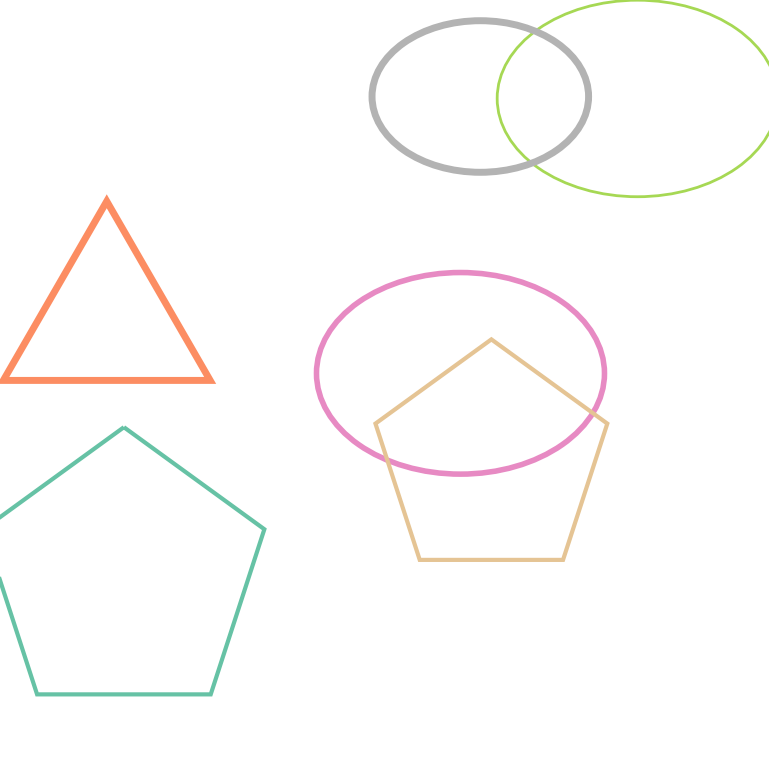[{"shape": "pentagon", "thickness": 1.5, "radius": 0.96, "center": [0.161, 0.253]}, {"shape": "triangle", "thickness": 2.5, "radius": 0.78, "center": [0.139, 0.584]}, {"shape": "oval", "thickness": 2, "radius": 0.94, "center": [0.598, 0.515]}, {"shape": "oval", "thickness": 1, "radius": 0.91, "center": [0.828, 0.872]}, {"shape": "pentagon", "thickness": 1.5, "radius": 0.79, "center": [0.638, 0.401]}, {"shape": "oval", "thickness": 2.5, "radius": 0.7, "center": [0.624, 0.875]}]